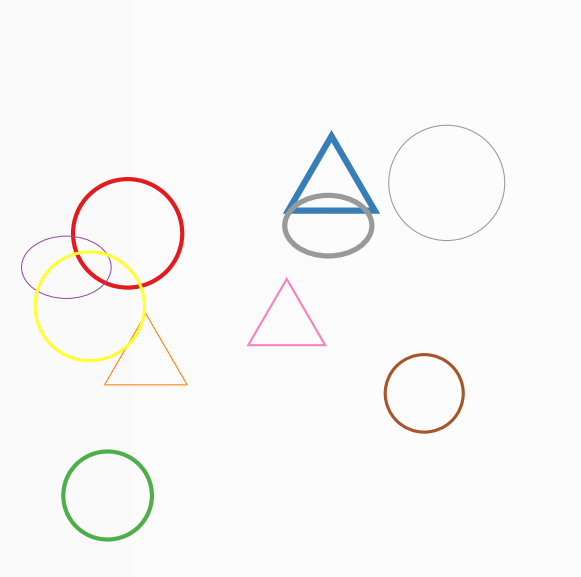[{"shape": "circle", "thickness": 2, "radius": 0.47, "center": [0.22, 0.595]}, {"shape": "triangle", "thickness": 3, "radius": 0.43, "center": [0.57, 0.677]}, {"shape": "circle", "thickness": 2, "radius": 0.38, "center": [0.185, 0.141]}, {"shape": "oval", "thickness": 0.5, "radius": 0.39, "center": [0.114, 0.536]}, {"shape": "triangle", "thickness": 0.5, "radius": 0.41, "center": [0.251, 0.374]}, {"shape": "circle", "thickness": 1.5, "radius": 0.47, "center": [0.154, 0.469]}, {"shape": "circle", "thickness": 1.5, "radius": 0.34, "center": [0.73, 0.318]}, {"shape": "triangle", "thickness": 1, "radius": 0.38, "center": [0.493, 0.44]}, {"shape": "circle", "thickness": 0.5, "radius": 0.5, "center": [0.769, 0.682]}, {"shape": "oval", "thickness": 2.5, "radius": 0.37, "center": [0.565, 0.608]}]